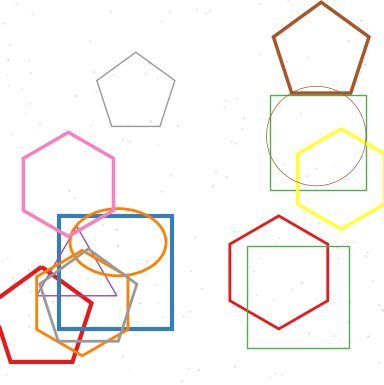[{"shape": "hexagon", "thickness": 2, "radius": 0.73, "center": [0.724, 0.292]}, {"shape": "pentagon", "thickness": 3, "radius": 0.68, "center": [0.108, 0.17]}, {"shape": "square", "thickness": 3, "radius": 0.73, "center": [0.299, 0.292]}, {"shape": "square", "thickness": 1, "radius": 0.66, "center": [0.773, 0.229]}, {"shape": "square", "thickness": 1, "radius": 0.62, "center": [0.826, 0.63]}, {"shape": "triangle", "thickness": 1, "radius": 0.6, "center": [0.199, 0.292]}, {"shape": "hexagon", "thickness": 2, "radius": 0.68, "center": [0.214, 0.213]}, {"shape": "oval", "thickness": 2, "radius": 0.62, "center": [0.307, 0.371]}, {"shape": "hexagon", "thickness": 2.5, "radius": 0.65, "center": [0.886, 0.535]}, {"shape": "pentagon", "thickness": 2.5, "radius": 0.65, "center": [0.834, 0.864]}, {"shape": "circle", "thickness": 0.5, "radius": 0.65, "center": [0.821, 0.647]}, {"shape": "hexagon", "thickness": 2.5, "radius": 0.68, "center": [0.178, 0.521]}, {"shape": "pentagon", "thickness": 2, "radius": 0.66, "center": [0.229, 0.221]}, {"shape": "pentagon", "thickness": 1, "radius": 0.53, "center": [0.353, 0.758]}]